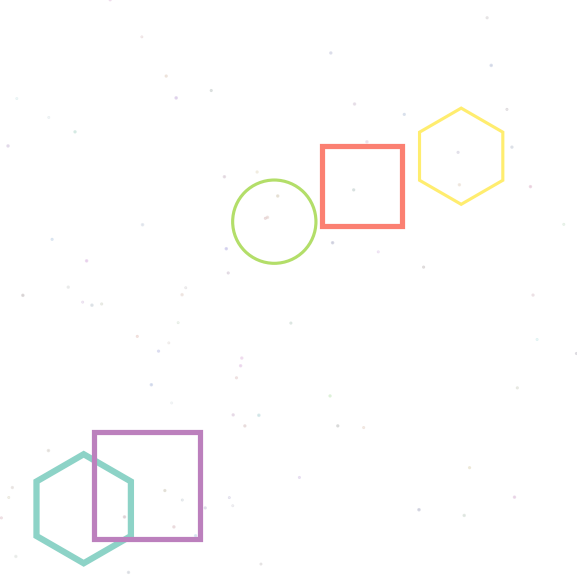[{"shape": "hexagon", "thickness": 3, "radius": 0.47, "center": [0.145, 0.118]}, {"shape": "square", "thickness": 2.5, "radius": 0.35, "center": [0.627, 0.676]}, {"shape": "circle", "thickness": 1.5, "radius": 0.36, "center": [0.475, 0.615]}, {"shape": "square", "thickness": 2.5, "radius": 0.46, "center": [0.255, 0.159]}, {"shape": "hexagon", "thickness": 1.5, "radius": 0.42, "center": [0.799, 0.729]}]